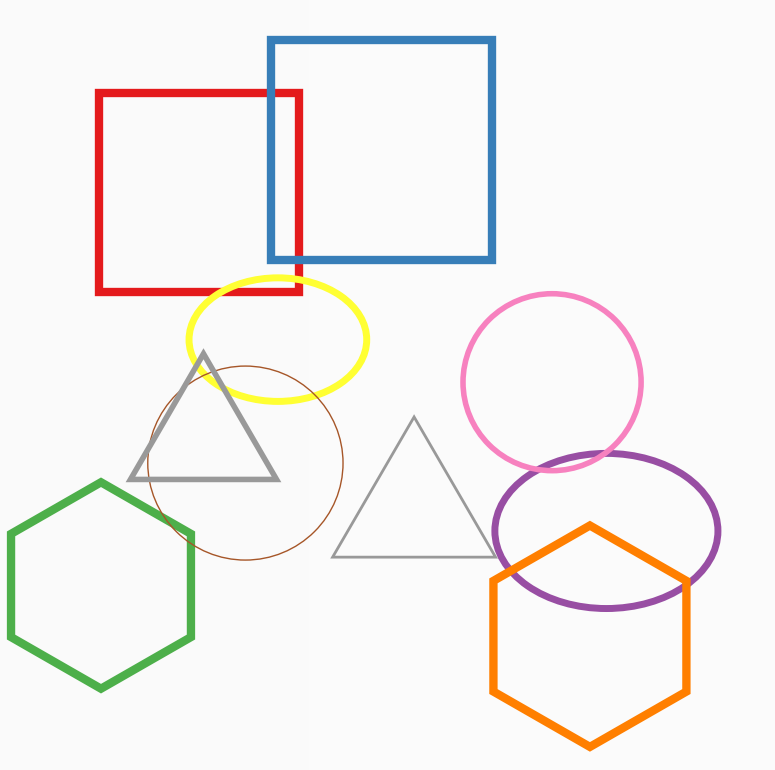[{"shape": "square", "thickness": 3, "radius": 0.65, "center": [0.257, 0.75]}, {"shape": "square", "thickness": 3, "radius": 0.71, "center": [0.492, 0.805]}, {"shape": "hexagon", "thickness": 3, "radius": 0.67, "center": [0.13, 0.24]}, {"shape": "oval", "thickness": 2.5, "radius": 0.72, "center": [0.782, 0.31]}, {"shape": "hexagon", "thickness": 3, "radius": 0.72, "center": [0.761, 0.174]}, {"shape": "oval", "thickness": 2.5, "radius": 0.57, "center": [0.359, 0.559]}, {"shape": "circle", "thickness": 0.5, "radius": 0.63, "center": [0.317, 0.399]}, {"shape": "circle", "thickness": 2, "radius": 0.57, "center": [0.712, 0.504]}, {"shape": "triangle", "thickness": 2, "radius": 0.54, "center": [0.263, 0.432]}, {"shape": "triangle", "thickness": 1, "radius": 0.61, "center": [0.534, 0.337]}]